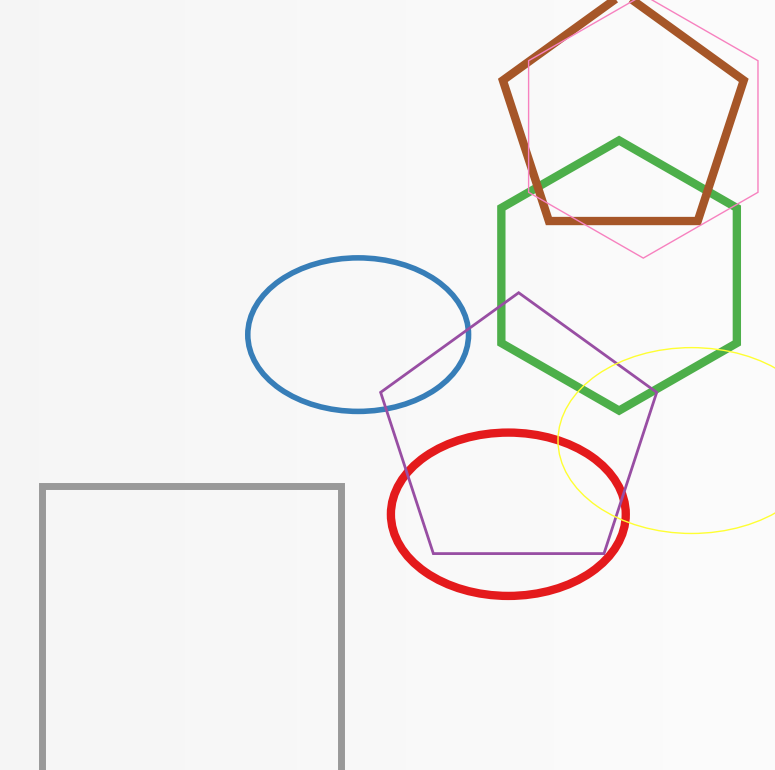[{"shape": "oval", "thickness": 3, "radius": 0.76, "center": [0.656, 0.332]}, {"shape": "oval", "thickness": 2, "radius": 0.71, "center": [0.462, 0.565]}, {"shape": "hexagon", "thickness": 3, "radius": 0.88, "center": [0.799, 0.642]}, {"shape": "pentagon", "thickness": 1, "radius": 0.94, "center": [0.669, 0.433]}, {"shape": "oval", "thickness": 0.5, "radius": 0.86, "center": [0.892, 0.428]}, {"shape": "pentagon", "thickness": 3, "radius": 0.82, "center": [0.804, 0.845]}, {"shape": "hexagon", "thickness": 0.5, "radius": 0.85, "center": [0.83, 0.836]}, {"shape": "square", "thickness": 2.5, "radius": 0.97, "center": [0.247, 0.176]}]